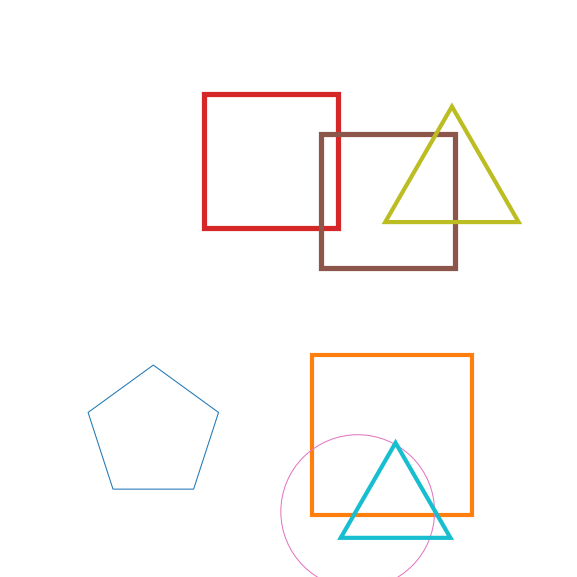[{"shape": "pentagon", "thickness": 0.5, "radius": 0.59, "center": [0.265, 0.248]}, {"shape": "square", "thickness": 2, "radius": 0.69, "center": [0.678, 0.246]}, {"shape": "square", "thickness": 2.5, "radius": 0.58, "center": [0.469, 0.721]}, {"shape": "square", "thickness": 2.5, "radius": 0.58, "center": [0.672, 0.651]}, {"shape": "circle", "thickness": 0.5, "radius": 0.67, "center": [0.619, 0.113]}, {"shape": "triangle", "thickness": 2, "radius": 0.67, "center": [0.783, 0.681]}, {"shape": "triangle", "thickness": 2, "radius": 0.55, "center": [0.685, 0.123]}]